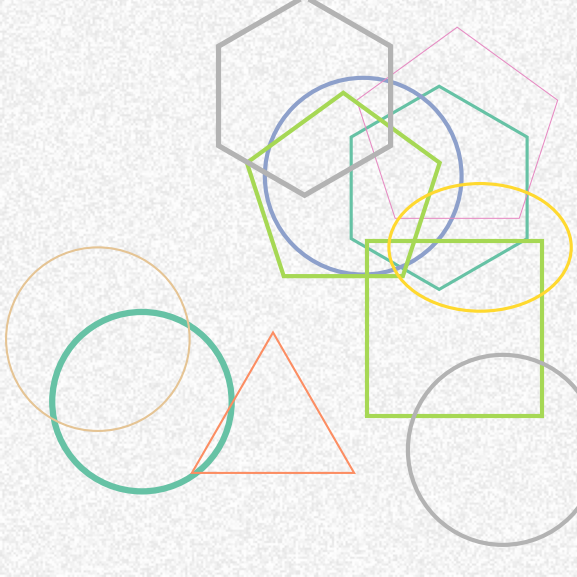[{"shape": "hexagon", "thickness": 1.5, "radius": 0.88, "center": [0.76, 0.674]}, {"shape": "circle", "thickness": 3, "radius": 0.78, "center": [0.246, 0.304]}, {"shape": "triangle", "thickness": 1, "radius": 0.81, "center": [0.473, 0.261]}, {"shape": "circle", "thickness": 2, "radius": 0.85, "center": [0.629, 0.694]}, {"shape": "pentagon", "thickness": 0.5, "radius": 0.91, "center": [0.792, 0.769]}, {"shape": "pentagon", "thickness": 2, "radius": 0.88, "center": [0.594, 0.663]}, {"shape": "square", "thickness": 2, "radius": 0.76, "center": [0.787, 0.43]}, {"shape": "oval", "thickness": 1.5, "radius": 0.79, "center": [0.831, 0.571]}, {"shape": "circle", "thickness": 1, "radius": 0.79, "center": [0.169, 0.412]}, {"shape": "circle", "thickness": 2, "radius": 0.82, "center": [0.871, 0.22]}, {"shape": "hexagon", "thickness": 2.5, "radius": 0.86, "center": [0.527, 0.833]}]